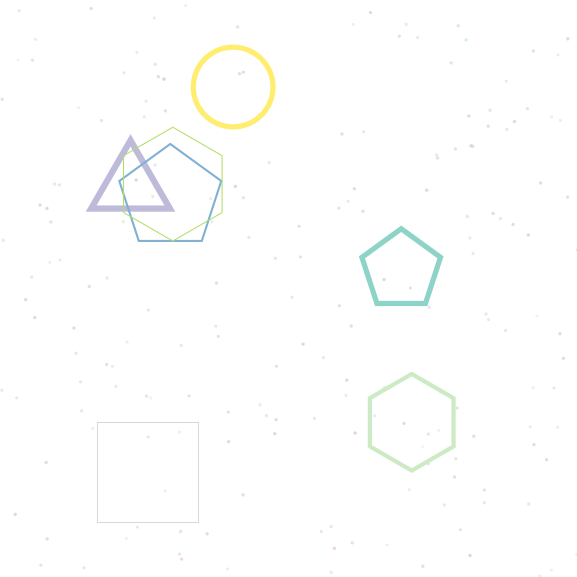[{"shape": "pentagon", "thickness": 2.5, "radius": 0.36, "center": [0.695, 0.531]}, {"shape": "triangle", "thickness": 3, "radius": 0.39, "center": [0.226, 0.677]}, {"shape": "pentagon", "thickness": 1, "radius": 0.46, "center": [0.295, 0.657]}, {"shape": "hexagon", "thickness": 0.5, "radius": 0.49, "center": [0.299, 0.68]}, {"shape": "square", "thickness": 0.5, "radius": 0.43, "center": [0.255, 0.182]}, {"shape": "hexagon", "thickness": 2, "radius": 0.42, "center": [0.713, 0.268]}, {"shape": "circle", "thickness": 2.5, "radius": 0.34, "center": [0.404, 0.848]}]